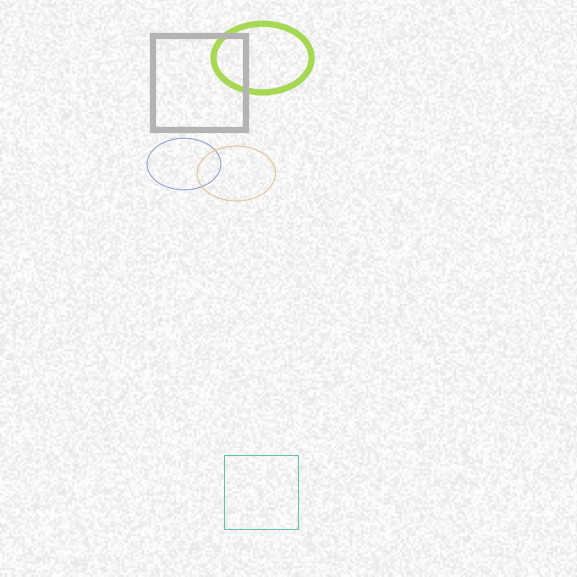[{"shape": "square", "thickness": 0.5, "radius": 0.32, "center": [0.452, 0.147]}, {"shape": "oval", "thickness": 0.5, "radius": 0.32, "center": [0.319, 0.715]}, {"shape": "oval", "thickness": 3, "radius": 0.42, "center": [0.455, 0.899]}, {"shape": "oval", "thickness": 0.5, "radius": 0.34, "center": [0.409, 0.699]}, {"shape": "square", "thickness": 3, "radius": 0.41, "center": [0.345, 0.855]}]